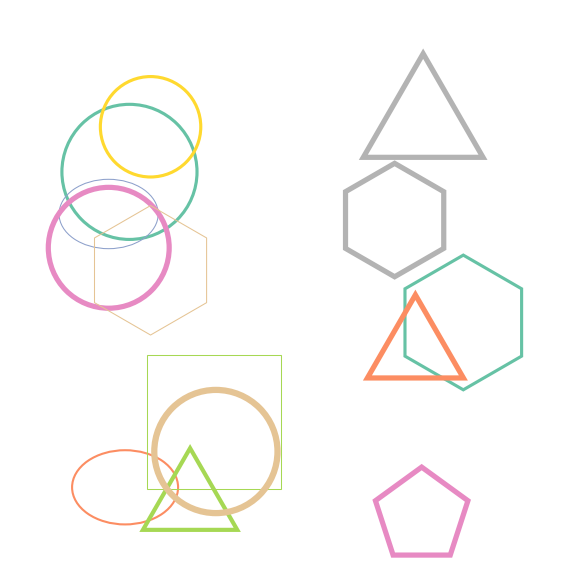[{"shape": "circle", "thickness": 1.5, "radius": 0.58, "center": [0.224, 0.701]}, {"shape": "hexagon", "thickness": 1.5, "radius": 0.58, "center": [0.802, 0.441]}, {"shape": "triangle", "thickness": 2.5, "radius": 0.48, "center": [0.719, 0.393]}, {"shape": "oval", "thickness": 1, "radius": 0.46, "center": [0.217, 0.155]}, {"shape": "oval", "thickness": 0.5, "radius": 0.43, "center": [0.188, 0.629]}, {"shape": "pentagon", "thickness": 2.5, "radius": 0.42, "center": [0.73, 0.106]}, {"shape": "circle", "thickness": 2.5, "radius": 0.52, "center": [0.188, 0.57]}, {"shape": "square", "thickness": 0.5, "radius": 0.58, "center": [0.37, 0.268]}, {"shape": "triangle", "thickness": 2, "radius": 0.47, "center": [0.329, 0.129]}, {"shape": "circle", "thickness": 1.5, "radius": 0.43, "center": [0.261, 0.78]}, {"shape": "circle", "thickness": 3, "radius": 0.53, "center": [0.374, 0.217]}, {"shape": "hexagon", "thickness": 0.5, "radius": 0.56, "center": [0.261, 0.531]}, {"shape": "hexagon", "thickness": 2.5, "radius": 0.49, "center": [0.683, 0.618]}, {"shape": "triangle", "thickness": 2.5, "radius": 0.6, "center": [0.733, 0.787]}]